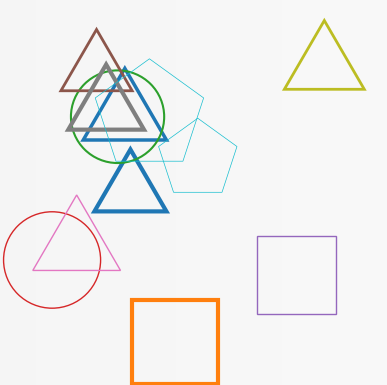[{"shape": "triangle", "thickness": 3, "radius": 0.54, "center": [0.337, 0.505]}, {"shape": "triangle", "thickness": 2.5, "radius": 0.62, "center": [0.322, 0.698]}, {"shape": "square", "thickness": 3, "radius": 0.55, "center": [0.451, 0.112]}, {"shape": "circle", "thickness": 1.5, "radius": 0.6, "center": [0.303, 0.697]}, {"shape": "circle", "thickness": 1, "radius": 0.63, "center": [0.134, 0.325]}, {"shape": "square", "thickness": 1, "radius": 0.51, "center": [0.765, 0.286]}, {"shape": "triangle", "thickness": 2, "radius": 0.53, "center": [0.249, 0.817]}, {"shape": "triangle", "thickness": 1, "radius": 0.65, "center": [0.198, 0.363]}, {"shape": "triangle", "thickness": 3, "radius": 0.56, "center": [0.274, 0.72]}, {"shape": "triangle", "thickness": 2, "radius": 0.6, "center": [0.837, 0.828]}, {"shape": "pentagon", "thickness": 0.5, "radius": 0.74, "center": [0.386, 0.7]}, {"shape": "pentagon", "thickness": 0.5, "radius": 0.53, "center": [0.51, 0.587]}]